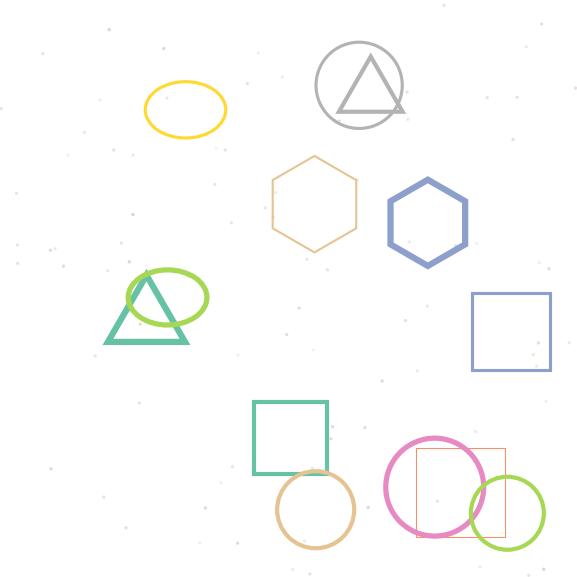[{"shape": "square", "thickness": 2, "radius": 0.32, "center": [0.504, 0.241]}, {"shape": "triangle", "thickness": 3, "radius": 0.39, "center": [0.254, 0.446]}, {"shape": "square", "thickness": 0.5, "radius": 0.38, "center": [0.798, 0.146]}, {"shape": "hexagon", "thickness": 3, "radius": 0.37, "center": [0.741, 0.613]}, {"shape": "square", "thickness": 1.5, "radius": 0.34, "center": [0.885, 0.425]}, {"shape": "circle", "thickness": 2.5, "radius": 0.42, "center": [0.753, 0.156]}, {"shape": "oval", "thickness": 2.5, "radius": 0.34, "center": [0.29, 0.484]}, {"shape": "circle", "thickness": 2, "radius": 0.32, "center": [0.879, 0.11]}, {"shape": "oval", "thickness": 1.5, "radius": 0.35, "center": [0.321, 0.809]}, {"shape": "hexagon", "thickness": 1, "radius": 0.42, "center": [0.545, 0.646]}, {"shape": "circle", "thickness": 2, "radius": 0.33, "center": [0.547, 0.117]}, {"shape": "triangle", "thickness": 2, "radius": 0.32, "center": [0.642, 0.837]}, {"shape": "circle", "thickness": 1.5, "radius": 0.37, "center": [0.622, 0.851]}]